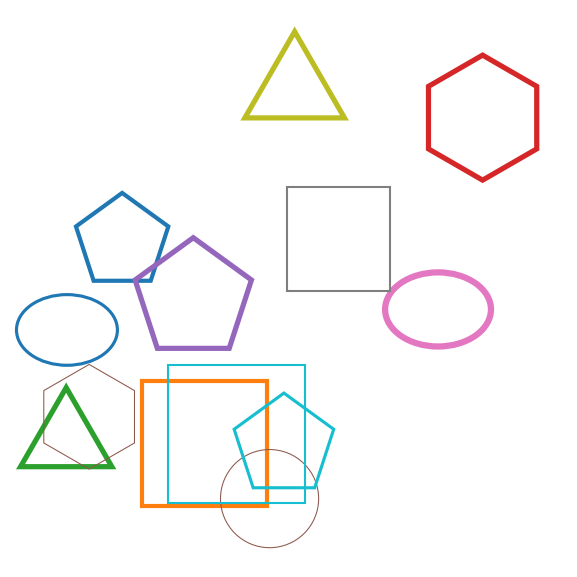[{"shape": "oval", "thickness": 1.5, "radius": 0.44, "center": [0.116, 0.428]}, {"shape": "pentagon", "thickness": 2, "radius": 0.42, "center": [0.212, 0.581]}, {"shape": "square", "thickness": 2, "radius": 0.54, "center": [0.354, 0.232]}, {"shape": "triangle", "thickness": 2.5, "radius": 0.46, "center": [0.115, 0.237]}, {"shape": "hexagon", "thickness": 2.5, "radius": 0.54, "center": [0.836, 0.795]}, {"shape": "pentagon", "thickness": 2.5, "radius": 0.53, "center": [0.335, 0.482]}, {"shape": "hexagon", "thickness": 0.5, "radius": 0.45, "center": [0.154, 0.277]}, {"shape": "circle", "thickness": 0.5, "radius": 0.42, "center": [0.467, 0.136]}, {"shape": "oval", "thickness": 3, "radius": 0.46, "center": [0.759, 0.463]}, {"shape": "square", "thickness": 1, "radius": 0.45, "center": [0.586, 0.585]}, {"shape": "triangle", "thickness": 2.5, "radius": 0.5, "center": [0.51, 0.845]}, {"shape": "pentagon", "thickness": 1.5, "radius": 0.45, "center": [0.492, 0.228]}, {"shape": "square", "thickness": 1, "radius": 0.6, "center": [0.41, 0.248]}]